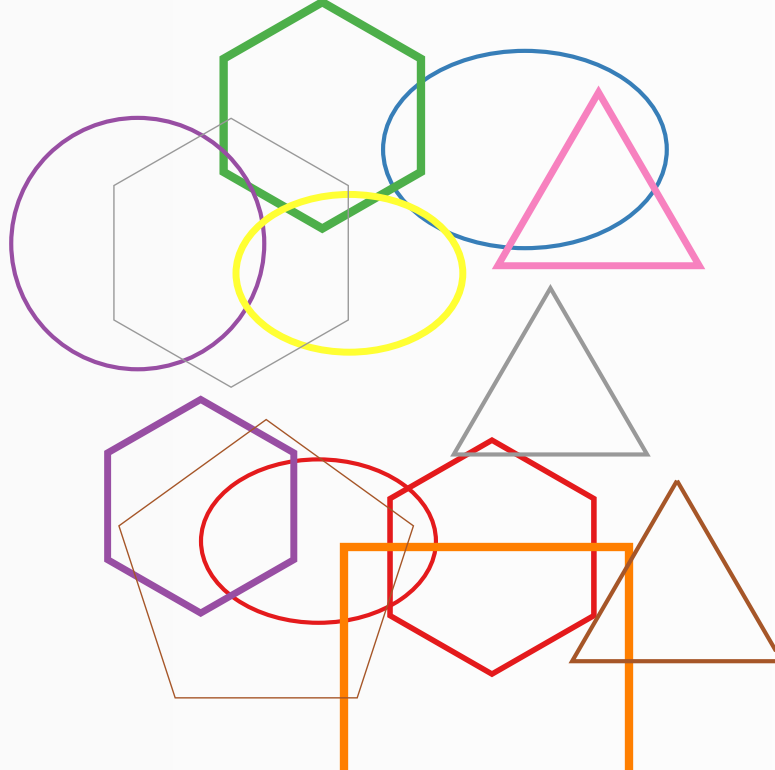[{"shape": "hexagon", "thickness": 2, "radius": 0.76, "center": [0.635, 0.276]}, {"shape": "oval", "thickness": 1.5, "radius": 0.76, "center": [0.411, 0.297]}, {"shape": "oval", "thickness": 1.5, "radius": 0.92, "center": [0.677, 0.806]}, {"shape": "hexagon", "thickness": 3, "radius": 0.74, "center": [0.416, 0.85]}, {"shape": "hexagon", "thickness": 2.5, "radius": 0.69, "center": [0.259, 0.343]}, {"shape": "circle", "thickness": 1.5, "radius": 0.82, "center": [0.178, 0.684]}, {"shape": "square", "thickness": 3, "radius": 0.92, "center": [0.628, 0.106]}, {"shape": "oval", "thickness": 2.5, "radius": 0.73, "center": [0.451, 0.645]}, {"shape": "pentagon", "thickness": 0.5, "radius": 1.0, "center": [0.343, 0.255]}, {"shape": "triangle", "thickness": 1.5, "radius": 0.78, "center": [0.874, 0.219]}, {"shape": "triangle", "thickness": 2.5, "radius": 0.75, "center": [0.772, 0.73]}, {"shape": "hexagon", "thickness": 0.5, "radius": 0.87, "center": [0.298, 0.672]}, {"shape": "triangle", "thickness": 1.5, "radius": 0.72, "center": [0.71, 0.482]}]